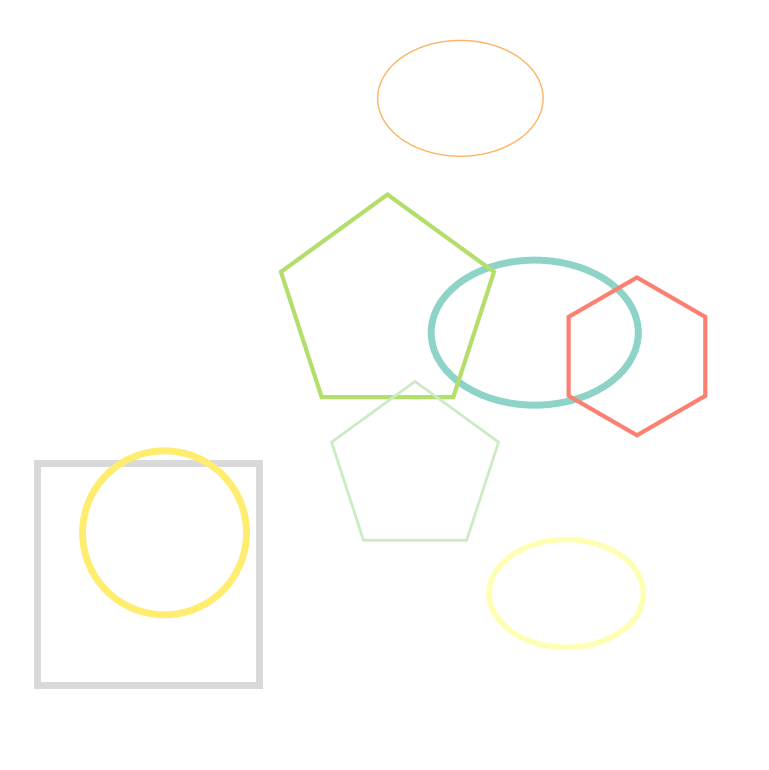[{"shape": "oval", "thickness": 2.5, "radius": 0.67, "center": [0.694, 0.568]}, {"shape": "oval", "thickness": 2, "radius": 0.5, "center": [0.735, 0.229]}, {"shape": "hexagon", "thickness": 1.5, "radius": 0.51, "center": [0.827, 0.537]}, {"shape": "oval", "thickness": 0.5, "radius": 0.54, "center": [0.598, 0.872]}, {"shape": "pentagon", "thickness": 1.5, "radius": 0.73, "center": [0.503, 0.602]}, {"shape": "square", "thickness": 2.5, "radius": 0.72, "center": [0.193, 0.255]}, {"shape": "pentagon", "thickness": 1, "radius": 0.57, "center": [0.539, 0.391]}, {"shape": "circle", "thickness": 2.5, "radius": 0.53, "center": [0.214, 0.308]}]